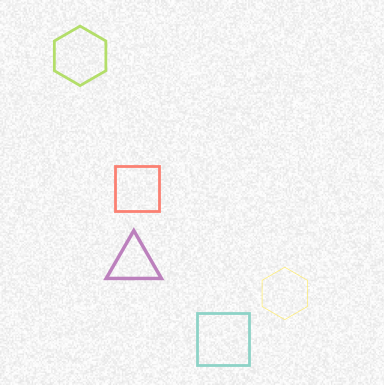[{"shape": "square", "thickness": 2, "radius": 0.34, "center": [0.579, 0.12]}, {"shape": "square", "thickness": 2, "radius": 0.29, "center": [0.356, 0.51]}, {"shape": "hexagon", "thickness": 2, "radius": 0.39, "center": [0.208, 0.855]}, {"shape": "triangle", "thickness": 2.5, "radius": 0.41, "center": [0.348, 0.318]}, {"shape": "hexagon", "thickness": 0.5, "radius": 0.34, "center": [0.74, 0.238]}]